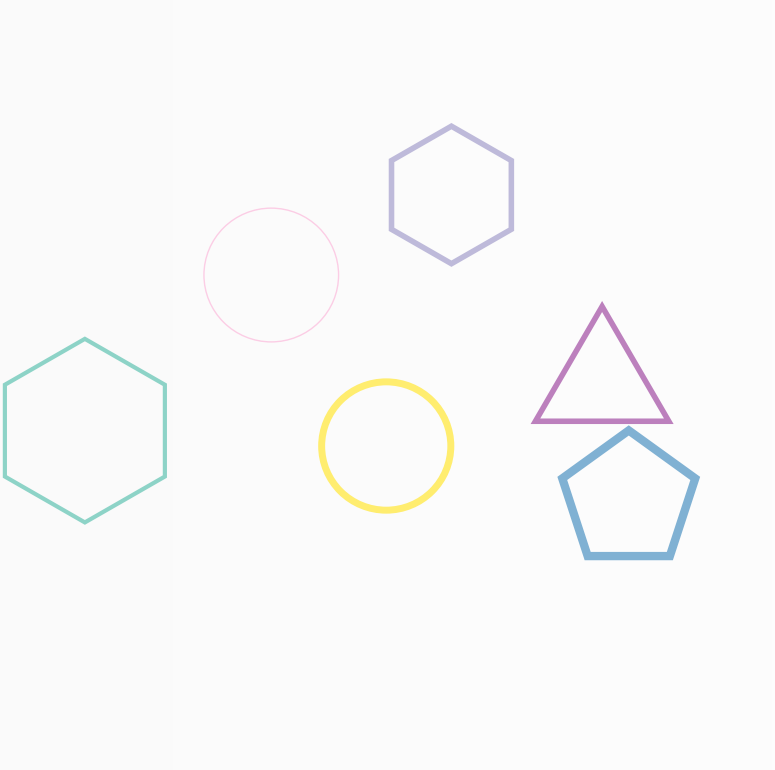[{"shape": "hexagon", "thickness": 1.5, "radius": 0.6, "center": [0.11, 0.441]}, {"shape": "hexagon", "thickness": 2, "radius": 0.45, "center": [0.582, 0.747]}, {"shape": "pentagon", "thickness": 3, "radius": 0.45, "center": [0.811, 0.351]}, {"shape": "circle", "thickness": 0.5, "radius": 0.43, "center": [0.35, 0.643]}, {"shape": "triangle", "thickness": 2, "radius": 0.5, "center": [0.777, 0.503]}, {"shape": "circle", "thickness": 2.5, "radius": 0.42, "center": [0.498, 0.421]}]